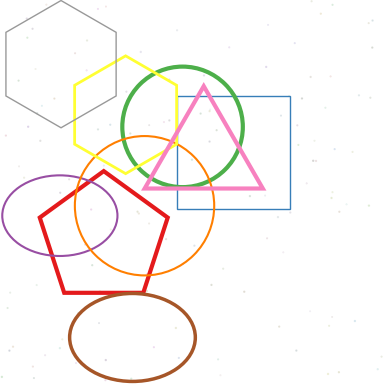[{"shape": "pentagon", "thickness": 3, "radius": 0.87, "center": [0.269, 0.381]}, {"shape": "square", "thickness": 1, "radius": 0.74, "center": [0.606, 0.603]}, {"shape": "circle", "thickness": 3, "radius": 0.78, "center": [0.474, 0.67]}, {"shape": "oval", "thickness": 1.5, "radius": 0.75, "center": [0.155, 0.44]}, {"shape": "circle", "thickness": 1.5, "radius": 0.9, "center": [0.375, 0.466]}, {"shape": "hexagon", "thickness": 2, "radius": 0.76, "center": [0.326, 0.702]}, {"shape": "oval", "thickness": 2.5, "radius": 0.82, "center": [0.344, 0.124]}, {"shape": "triangle", "thickness": 3, "radius": 0.89, "center": [0.529, 0.599]}, {"shape": "hexagon", "thickness": 1, "radius": 0.83, "center": [0.159, 0.833]}]